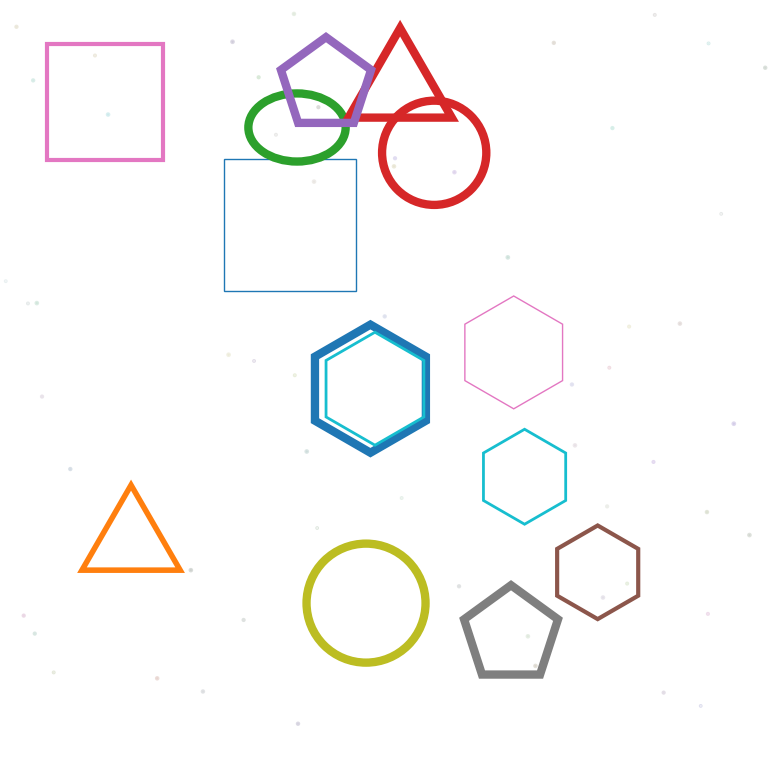[{"shape": "hexagon", "thickness": 3, "radius": 0.42, "center": [0.481, 0.495]}, {"shape": "square", "thickness": 0.5, "radius": 0.43, "center": [0.376, 0.708]}, {"shape": "triangle", "thickness": 2, "radius": 0.37, "center": [0.17, 0.296]}, {"shape": "oval", "thickness": 3, "radius": 0.32, "center": [0.386, 0.834]}, {"shape": "circle", "thickness": 3, "radius": 0.34, "center": [0.564, 0.802]}, {"shape": "triangle", "thickness": 3, "radius": 0.39, "center": [0.52, 0.886]}, {"shape": "pentagon", "thickness": 3, "radius": 0.31, "center": [0.423, 0.89]}, {"shape": "hexagon", "thickness": 1.5, "radius": 0.3, "center": [0.776, 0.257]}, {"shape": "square", "thickness": 1.5, "radius": 0.38, "center": [0.136, 0.868]}, {"shape": "hexagon", "thickness": 0.5, "radius": 0.37, "center": [0.667, 0.542]}, {"shape": "pentagon", "thickness": 3, "radius": 0.32, "center": [0.664, 0.176]}, {"shape": "circle", "thickness": 3, "radius": 0.39, "center": [0.475, 0.217]}, {"shape": "hexagon", "thickness": 1, "radius": 0.31, "center": [0.681, 0.381]}, {"shape": "hexagon", "thickness": 1, "radius": 0.37, "center": [0.487, 0.495]}]